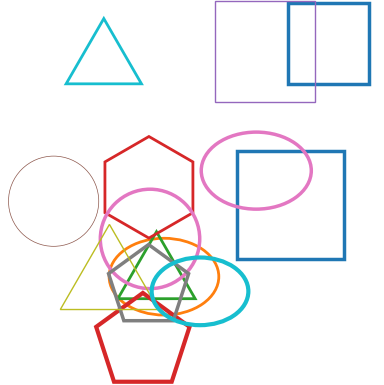[{"shape": "square", "thickness": 2.5, "radius": 0.7, "center": [0.755, 0.467]}, {"shape": "square", "thickness": 2.5, "radius": 0.53, "center": [0.853, 0.887]}, {"shape": "oval", "thickness": 2, "radius": 0.71, "center": [0.426, 0.281]}, {"shape": "triangle", "thickness": 2, "radius": 0.58, "center": [0.406, 0.282]}, {"shape": "hexagon", "thickness": 2, "radius": 0.66, "center": [0.387, 0.513]}, {"shape": "pentagon", "thickness": 3, "radius": 0.64, "center": [0.371, 0.112]}, {"shape": "square", "thickness": 1, "radius": 0.65, "center": [0.688, 0.866]}, {"shape": "circle", "thickness": 0.5, "radius": 0.59, "center": [0.139, 0.477]}, {"shape": "circle", "thickness": 2.5, "radius": 0.65, "center": [0.39, 0.379]}, {"shape": "oval", "thickness": 2.5, "radius": 0.71, "center": [0.666, 0.557]}, {"shape": "pentagon", "thickness": 2.5, "radius": 0.55, "center": [0.386, 0.255]}, {"shape": "triangle", "thickness": 1, "radius": 0.74, "center": [0.284, 0.27]}, {"shape": "triangle", "thickness": 2, "radius": 0.56, "center": [0.27, 0.839]}, {"shape": "oval", "thickness": 3, "radius": 0.63, "center": [0.52, 0.243]}]